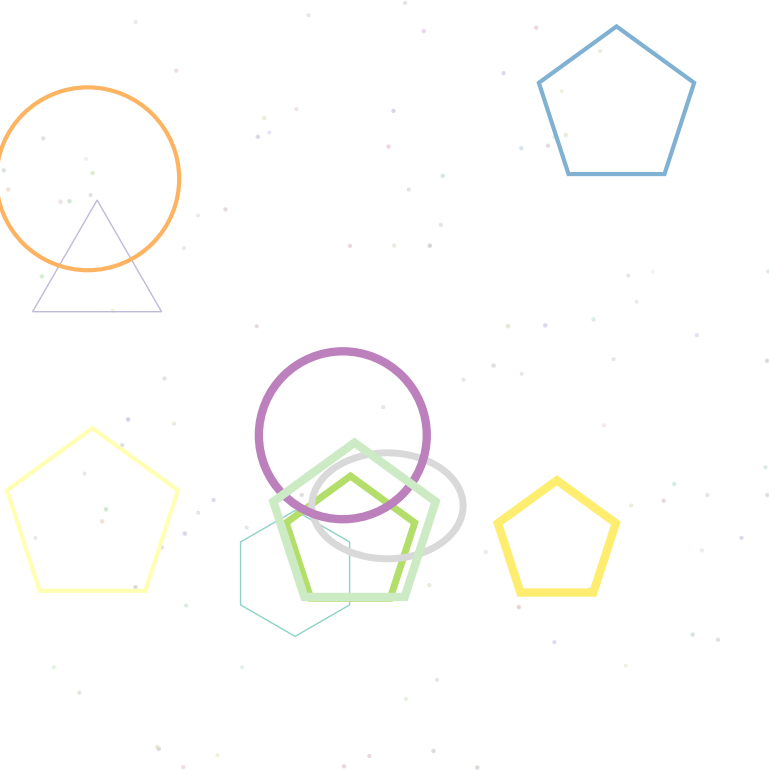[{"shape": "hexagon", "thickness": 0.5, "radius": 0.41, "center": [0.383, 0.255]}, {"shape": "pentagon", "thickness": 1.5, "radius": 0.58, "center": [0.12, 0.327]}, {"shape": "triangle", "thickness": 0.5, "radius": 0.48, "center": [0.126, 0.644]}, {"shape": "pentagon", "thickness": 1.5, "radius": 0.53, "center": [0.801, 0.86]}, {"shape": "circle", "thickness": 1.5, "radius": 0.59, "center": [0.114, 0.768]}, {"shape": "pentagon", "thickness": 2.5, "radius": 0.44, "center": [0.455, 0.294]}, {"shape": "oval", "thickness": 2.5, "radius": 0.49, "center": [0.503, 0.343]}, {"shape": "circle", "thickness": 3, "radius": 0.55, "center": [0.445, 0.435]}, {"shape": "pentagon", "thickness": 3, "radius": 0.55, "center": [0.46, 0.314]}, {"shape": "pentagon", "thickness": 3, "radius": 0.4, "center": [0.723, 0.296]}]